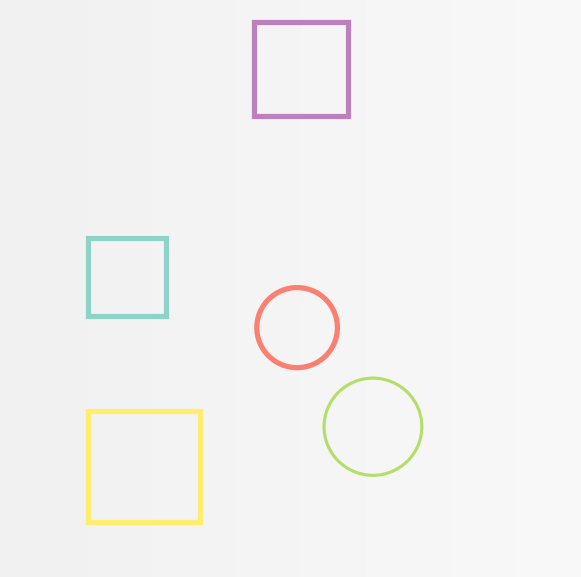[{"shape": "square", "thickness": 2.5, "radius": 0.33, "center": [0.218, 0.519]}, {"shape": "circle", "thickness": 2.5, "radius": 0.35, "center": [0.511, 0.432]}, {"shape": "circle", "thickness": 1.5, "radius": 0.42, "center": [0.642, 0.26]}, {"shape": "square", "thickness": 2.5, "radius": 0.41, "center": [0.518, 0.88]}, {"shape": "square", "thickness": 2.5, "radius": 0.48, "center": [0.247, 0.191]}]